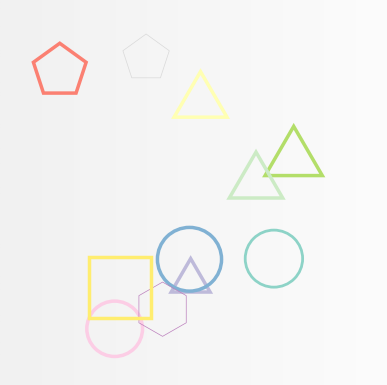[{"shape": "circle", "thickness": 2, "radius": 0.37, "center": [0.707, 0.328]}, {"shape": "triangle", "thickness": 2.5, "radius": 0.39, "center": [0.518, 0.735]}, {"shape": "triangle", "thickness": 2.5, "radius": 0.29, "center": [0.492, 0.27]}, {"shape": "pentagon", "thickness": 2.5, "radius": 0.36, "center": [0.154, 0.816]}, {"shape": "circle", "thickness": 2.5, "radius": 0.41, "center": [0.489, 0.327]}, {"shape": "triangle", "thickness": 2.5, "radius": 0.43, "center": [0.758, 0.587]}, {"shape": "circle", "thickness": 2.5, "radius": 0.36, "center": [0.296, 0.146]}, {"shape": "pentagon", "thickness": 0.5, "radius": 0.31, "center": [0.377, 0.849]}, {"shape": "hexagon", "thickness": 0.5, "radius": 0.35, "center": [0.42, 0.197]}, {"shape": "triangle", "thickness": 2.5, "radius": 0.4, "center": [0.661, 0.525]}, {"shape": "square", "thickness": 2.5, "radius": 0.4, "center": [0.311, 0.253]}]